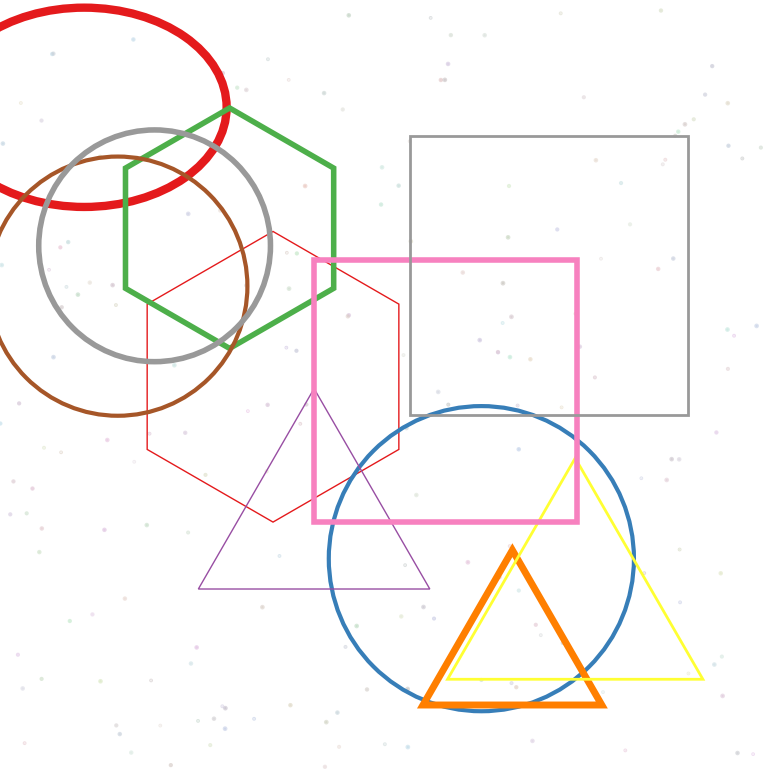[{"shape": "oval", "thickness": 3, "radius": 0.92, "center": [0.109, 0.861]}, {"shape": "hexagon", "thickness": 0.5, "radius": 0.94, "center": [0.355, 0.511]}, {"shape": "circle", "thickness": 1.5, "radius": 0.99, "center": [0.625, 0.274]}, {"shape": "hexagon", "thickness": 2, "radius": 0.78, "center": [0.298, 0.704]}, {"shape": "triangle", "thickness": 0.5, "radius": 0.87, "center": [0.408, 0.322]}, {"shape": "triangle", "thickness": 2.5, "radius": 0.67, "center": [0.665, 0.151]}, {"shape": "triangle", "thickness": 1, "radius": 0.96, "center": [0.747, 0.214]}, {"shape": "circle", "thickness": 1.5, "radius": 0.84, "center": [0.153, 0.628]}, {"shape": "square", "thickness": 2, "radius": 0.85, "center": [0.578, 0.492]}, {"shape": "square", "thickness": 1, "radius": 0.9, "center": [0.713, 0.642]}, {"shape": "circle", "thickness": 2, "radius": 0.75, "center": [0.201, 0.681]}]